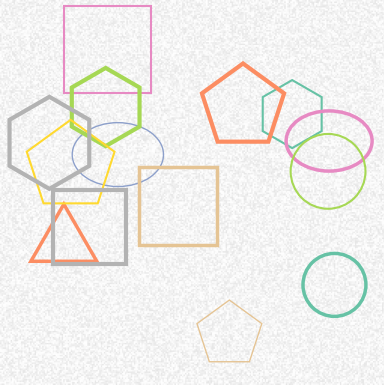[{"shape": "hexagon", "thickness": 1.5, "radius": 0.44, "center": [0.759, 0.704]}, {"shape": "circle", "thickness": 2.5, "radius": 0.41, "center": [0.869, 0.26]}, {"shape": "triangle", "thickness": 2.5, "radius": 0.49, "center": [0.166, 0.371]}, {"shape": "pentagon", "thickness": 3, "radius": 0.56, "center": [0.631, 0.723]}, {"shape": "oval", "thickness": 1, "radius": 0.59, "center": [0.306, 0.598]}, {"shape": "oval", "thickness": 2.5, "radius": 0.56, "center": [0.855, 0.634]}, {"shape": "square", "thickness": 1.5, "radius": 0.56, "center": [0.28, 0.87]}, {"shape": "circle", "thickness": 1.5, "radius": 0.49, "center": [0.852, 0.555]}, {"shape": "hexagon", "thickness": 3, "radius": 0.51, "center": [0.274, 0.722]}, {"shape": "pentagon", "thickness": 1.5, "radius": 0.6, "center": [0.183, 0.569]}, {"shape": "square", "thickness": 2.5, "radius": 0.51, "center": [0.463, 0.465]}, {"shape": "pentagon", "thickness": 1, "radius": 0.44, "center": [0.596, 0.132]}, {"shape": "square", "thickness": 3, "radius": 0.48, "center": [0.233, 0.41]}, {"shape": "hexagon", "thickness": 3, "radius": 0.6, "center": [0.128, 0.629]}]